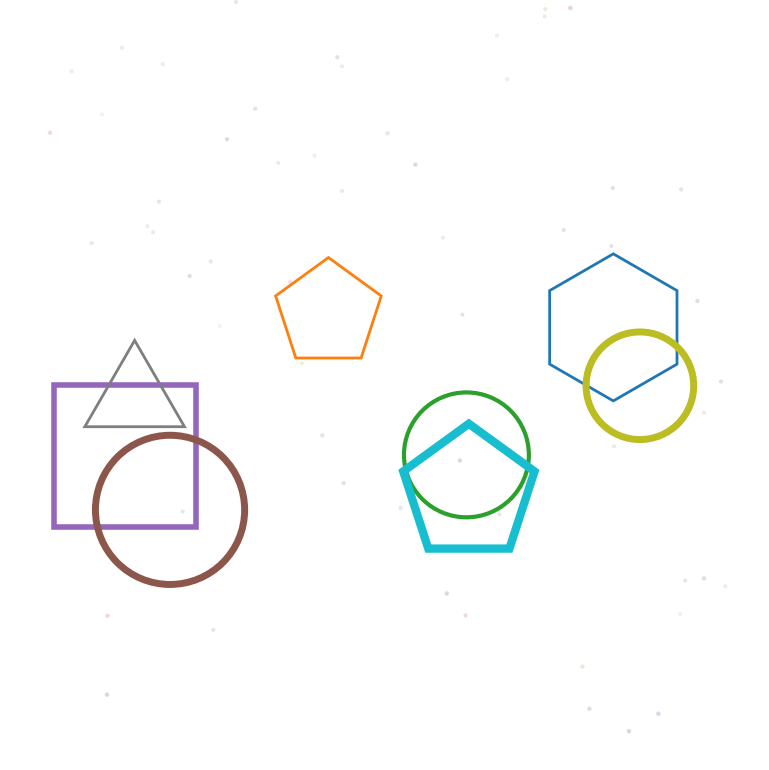[{"shape": "hexagon", "thickness": 1, "radius": 0.48, "center": [0.797, 0.575]}, {"shape": "pentagon", "thickness": 1, "radius": 0.36, "center": [0.427, 0.593]}, {"shape": "circle", "thickness": 1.5, "radius": 0.41, "center": [0.606, 0.409]}, {"shape": "square", "thickness": 2, "radius": 0.46, "center": [0.162, 0.408]}, {"shape": "circle", "thickness": 2.5, "radius": 0.48, "center": [0.221, 0.338]}, {"shape": "triangle", "thickness": 1, "radius": 0.37, "center": [0.175, 0.483]}, {"shape": "circle", "thickness": 2.5, "radius": 0.35, "center": [0.831, 0.499]}, {"shape": "pentagon", "thickness": 3, "radius": 0.45, "center": [0.609, 0.36]}]